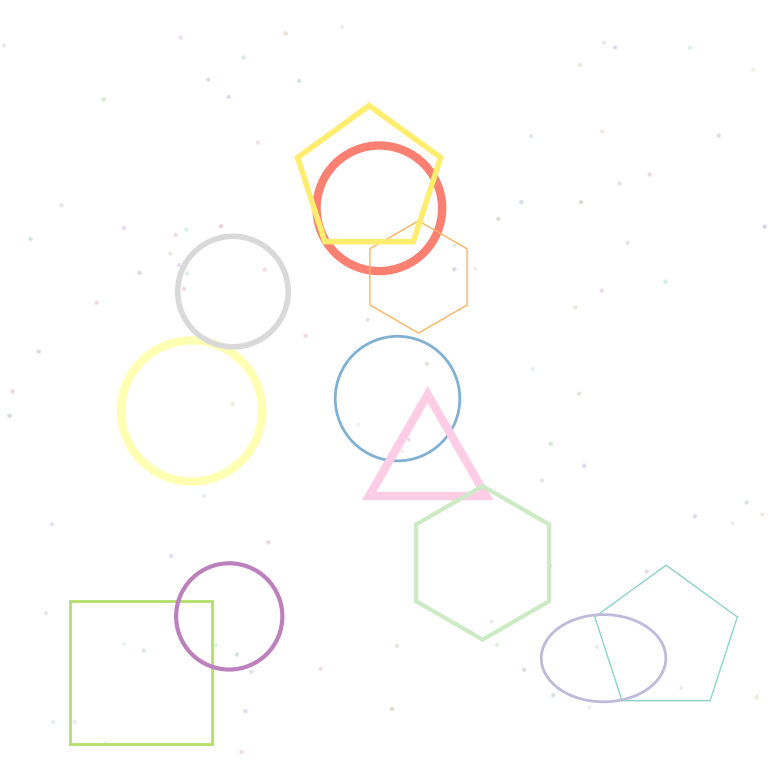[{"shape": "pentagon", "thickness": 0.5, "radius": 0.49, "center": [0.865, 0.169]}, {"shape": "circle", "thickness": 3, "radius": 0.46, "center": [0.249, 0.466]}, {"shape": "oval", "thickness": 1, "radius": 0.4, "center": [0.784, 0.145]}, {"shape": "circle", "thickness": 3, "radius": 0.41, "center": [0.493, 0.73]}, {"shape": "circle", "thickness": 1, "radius": 0.4, "center": [0.516, 0.482]}, {"shape": "hexagon", "thickness": 0.5, "radius": 0.36, "center": [0.543, 0.64]}, {"shape": "square", "thickness": 1, "radius": 0.46, "center": [0.183, 0.127]}, {"shape": "triangle", "thickness": 3, "radius": 0.44, "center": [0.555, 0.4]}, {"shape": "circle", "thickness": 2, "radius": 0.36, "center": [0.303, 0.621]}, {"shape": "circle", "thickness": 1.5, "radius": 0.34, "center": [0.298, 0.199]}, {"shape": "hexagon", "thickness": 1.5, "radius": 0.5, "center": [0.627, 0.269]}, {"shape": "pentagon", "thickness": 2, "radius": 0.49, "center": [0.479, 0.765]}]